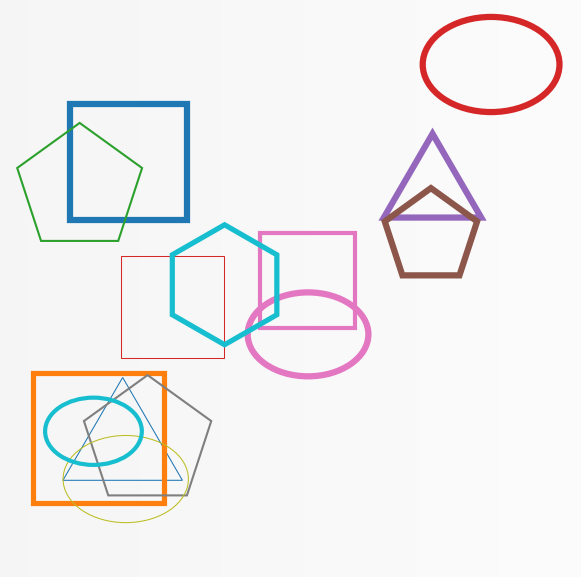[{"shape": "square", "thickness": 3, "radius": 0.5, "center": [0.221, 0.719]}, {"shape": "triangle", "thickness": 0.5, "radius": 0.59, "center": [0.211, 0.227]}, {"shape": "square", "thickness": 2.5, "radius": 0.56, "center": [0.169, 0.241]}, {"shape": "pentagon", "thickness": 1, "radius": 0.56, "center": [0.137, 0.673]}, {"shape": "square", "thickness": 0.5, "radius": 0.44, "center": [0.297, 0.467]}, {"shape": "oval", "thickness": 3, "radius": 0.59, "center": [0.845, 0.887]}, {"shape": "triangle", "thickness": 3, "radius": 0.48, "center": [0.744, 0.671]}, {"shape": "pentagon", "thickness": 3, "radius": 0.42, "center": [0.741, 0.59]}, {"shape": "square", "thickness": 2, "radius": 0.41, "center": [0.529, 0.514]}, {"shape": "oval", "thickness": 3, "radius": 0.52, "center": [0.53, 0.42]}, {"shape": "pentagon", "thickness": 1, "radius": 0.58, "center": [0.254, 0.234]}, {"shape": "oval", "thickness": 0.5, "radius": 0.54, "center": [0.216, 0.17]}, {"shape": "oval", "thickness": 2, "radius": 0.42, "center": [0.161, 0.252]}, {"shape": "hexagon", "thickness": 2.5, "radius": 0.52, "center": [0.386, 0.506]}]